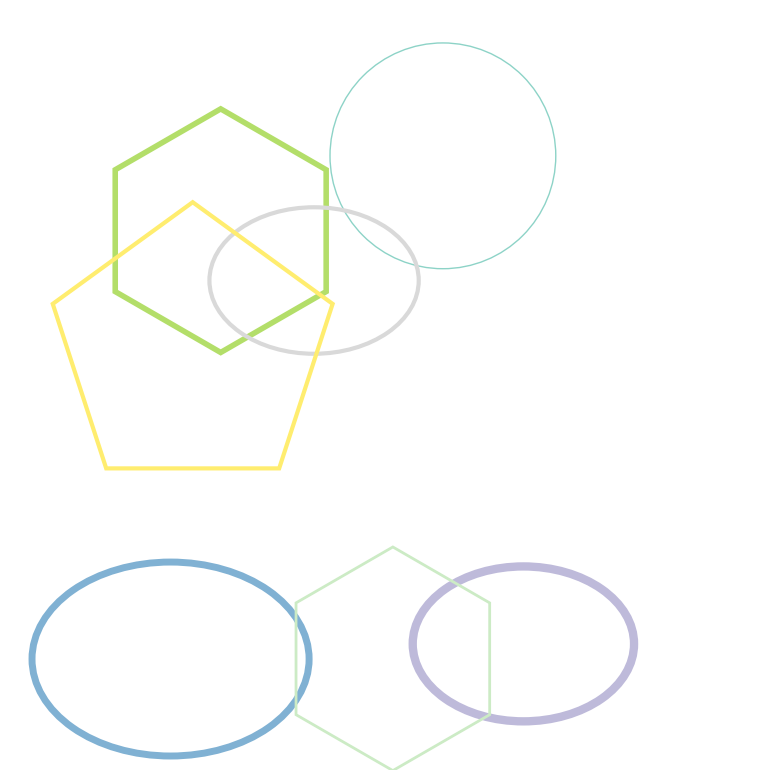[{"shape": "circle", "thickness": 0.5, "radius": 0.73, "center": [0.575, 0.798]}, {"shape": "oval", "thickness": 3, "radius": 0.72, "center": [0.68, 0.164]}, {"shape": "oval", "thickness": 2.5, "radius": 0.9, "center": [0.222, 0.144]}, {"shape": "hexagon", "thickness": 2, "radius": 0.79, "center": [0.287, 0.7]}, {"shape": "oval", "thickness": 1.5, "radius": 0.68, "center": [0.408, 0.636]}, {"shape": "hexagon", "thickness": 1, "radius": 0.73, "center": [0.51, 0.144]}, {"shape": "pentagon", "thickness": 1.5, "radius": 0.96, "center": [0.25, 0.546]}]